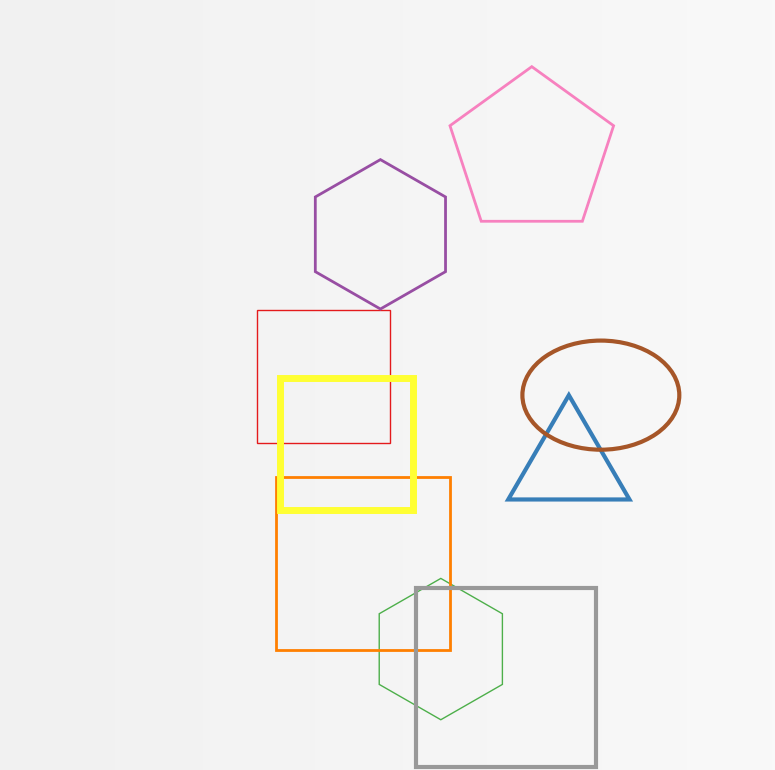[{"shape": "square", "thickness": 0.5, "radius": 0.43, "center": [0.418, 0.511]}, {"shape": "triangle", "thickness": 1.5, "radius": 0.45, "center": [0.734, 0.396]}, {"shape": "hexagon", "thickness": 0.5, "radius": 0.46, "center": [0.569, 0.157]}, {"shape": "hexagon", "thickness": 1, "radius": 0.49, "center": [0.491, 0.696]}, {"shape": "square", "thickness": 1, "radius": 0.56, "center": [0.468, 0.269]}, {"shape": "square", "thickness": 2.5, "radius": 0.43, "center": [0.447, 0.424]}, {"shape": "oval", "thickness": 1.5, "radius": 0.51, "center": [0.775, 0.487]}, {"shape": "pentagon", "thickness": 1, "radius": 0.55, "center": [0.686, 0.802]}, {"shape": "square", "thickness": 1.5, "radius": 0.58, "center": [0.653, 0.12]}]